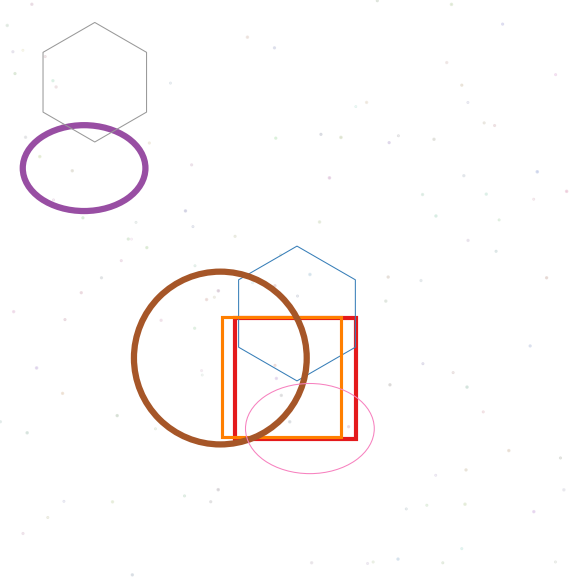[{"shape": "square", "thickness": 2, "radius": 0.52, "center": [0.512, 0.344]}, {"shape": "hexagon", "thickness": 0.5, "radius": 0.58, "center": [0.514, 0.456]}, {"shape": "oval", "thickness": 3, "radius": 0.53, "center": [0.146, 0.708]}, {"shape": "square", "thickness": 1.5, "radius": 0.52, "center": [0.488, 0.346]}, {"shape": "circle", "thickness": 3, "radius": 0.75, "center": [0.382, 0.379]}, {"shape": "oval", "thickness": 0.5, "radius": 0.56, "center": [0.537, 0.257]}, {"shape": "hexagon", "thickness": 0.5, "radius": 0.52, "center": [0.164, 0.857]}]